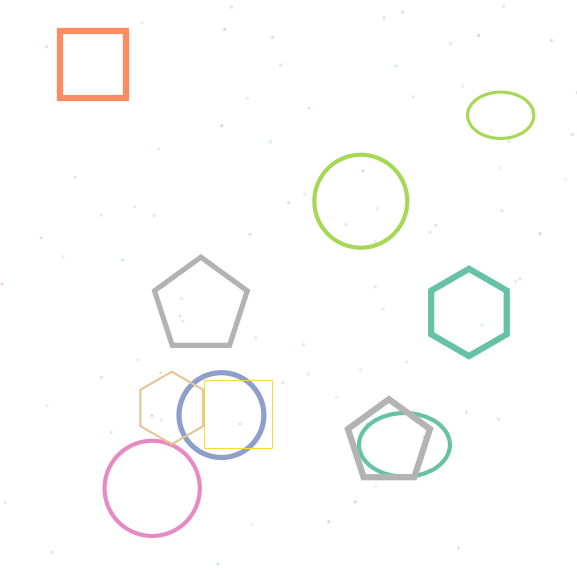[{"shape": "oval", "thickness": 2, "radius": 0.39, "center": [0.7, 0.229]}, {"shape": "hexagon", "thickness": 3, "radius": 0.38, "center": [0.812, 0.458]}, {"shape": "square", "thickness": 3, "radius": 0.29, "center": [0.161, 0.887]}, {"shape": "circle", "thickness": 2.5, "radius": 0.37, "center": [0.383, 0.28]}, {"shape": "circle", "thickness": 2, "radius": 0.41, "center": [0.264, 0.153]}, {"shape": "oval", "thickness": 1.5, "radius": 0.29, "center": [0.867, 0.8]}, {"shape": "circle", "thickness": 2, "radius": 0.4, "center": [0.625, 0.651]}, {"shape": "square", "thickness": 0.5, "radius": 0.3, "center": [0.412, 0.282]}, {"shape": "hexagon", "thickness": 1, "radius": 0.31, "center": [0.297, 0.293]}, {"shape": "pentagon", "thickness": 3, "radius": 0.37, "center": [0.673, 0.233]}, {"shape": "pentagon", "thickness": 2.5, "radius": 0.42, "center": [0.348, 0.469]}]